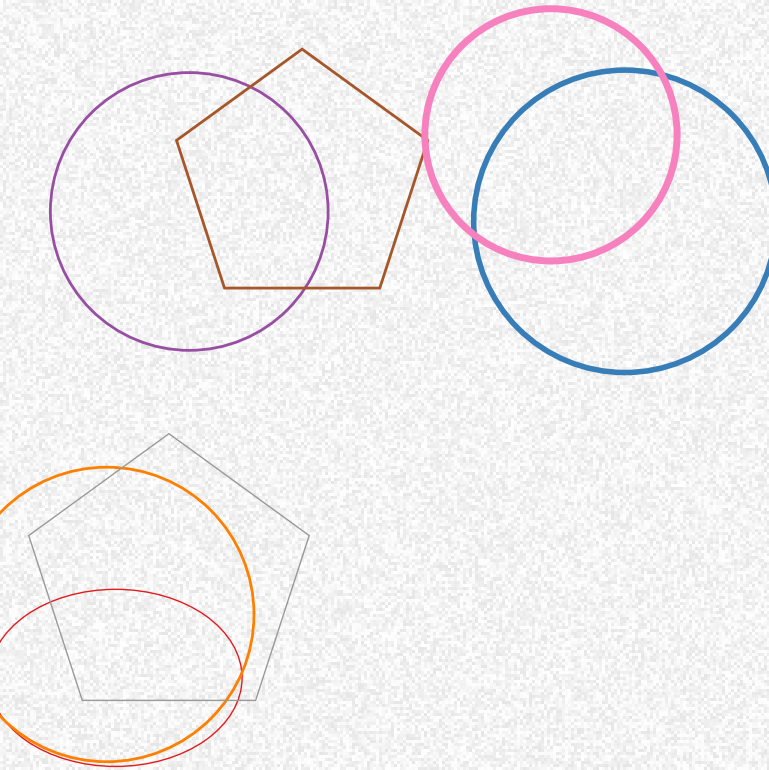[{"shape": "oval", "thickness": 0.5, "radius": 0.82, "center": [0.15, 0.12]}, {"shape": "circle", "thickness": 2, "radius": 0.98, "center": [0.812, 0.713]}, {"shape": "circle", "thickness": 1, "radius": 0.9, "center": [0.246, 0.725]}, {"shape": "circle", "thickness": 1, "radius": 0.96, "center": [0.139, 0.202]}, {"shape": "pentagon", "thickness": 1, "radius": 0.86, "center": [0.392, 0.765]}, {"shape": "circle", "thickness": 2.5, "radius": 0.82, "center": [0.716, 0.825]}, {"shape": "pentagon", "thickness": 0.5, "radius": 0.96, "center": [0.219, 0.245]}]